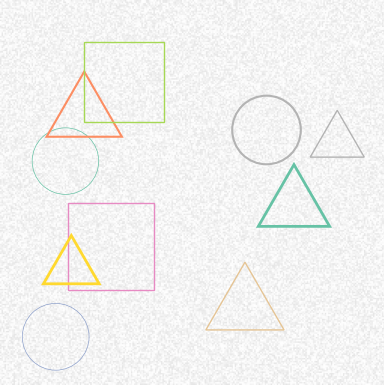[{"shape": "circle", "thickness": 0.5, "radius": 0.43, "center": [0.17, 0.582]}, {"shape": "triangle", "thickness": 2, "radius": 0.53, "center": [0.764, 0.466]}, {"shape": "triangle", "thickness": 1.5, "radius": 0.56, "center": [0.219, 0.701]}, {"shape": "circle", "thickness": 0.5, "radius": 0.43, "center": [0.145, 0.125]}, {"shape": "square", "thickness": 1, "radius": 0.56, "center": [0.288, 0.359]}, {"shape": "square", "thickness": 1, "radius": 0.52, "center": [0.322, 0.787]}, {"shape": "triangle", "thickness": 2, "radius": 0.42, "center": [0.185, 0.305]}, {"shape": "triangle", "thickness": 1, "radius": 0.59, "center": [0.636, 0.202]}, {"shape": "triangle", "thickness": 1, "radius": 0.41, "center": [0.876, 0.632]}, {"shape": "circle", "thickness": 1.5, "radius": 0.45, "center": [0.692, 0.662]}]